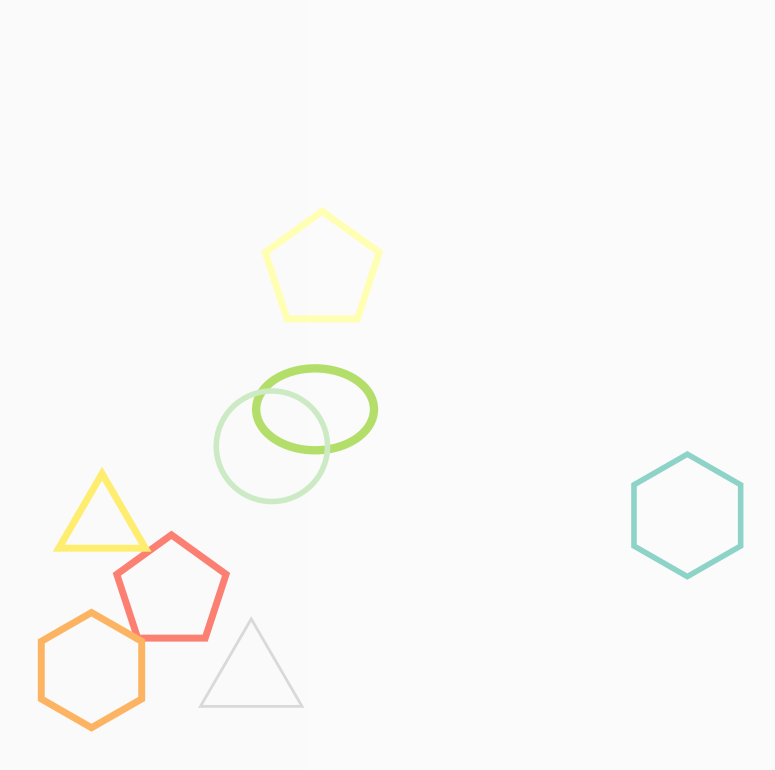[{"shape": "hexagon", "thickness": 2, "radius": 0.4, "center": [0.887, 0.331]}, {"shape": "pentagon", "thickness": 2.5, "radius": 0.39, "center": [0.416, 0.648]}, {"shape": "pentagon", "thickness": 2.5, "radius": 0.37, "center": [0.221, 0.231]}, {"shape": "hexagon", "thickness": 2.5, "radius": 0.37, "center": [0.118, 0.13]}, {"shape": "oval", "thickness": 3, "radius": 0.38, "center": [0.407, 0.468]}, {"shape": "triangle", "thickness": 1, "radius": 0.38, "center": [0.324, 0.12]}, {"shape": "circle", "thickness": 2, "radius": 0.36, "center": [0.351, 0.42]}, {"shape": "triangle", "thickness": 2.5, "radius": 0.32, "center": [0.132, 0.32]}]